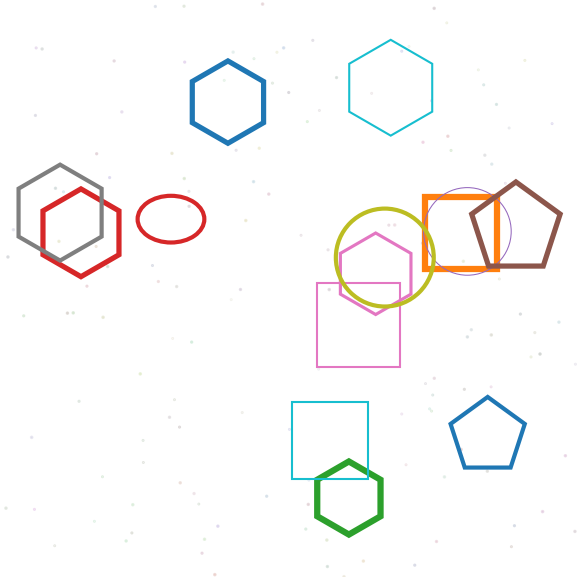[{"shape": "hexagon", "thickness": 2.5, "radius": 0.36, "center": [0.395, 0.822]}, {"shape": "pentagon", "thickness": 2, "radius": 0.34, "center": [0.844, 0.244]}, {"shape": "square", "thickness": 3, "radius": 0.31, "center": [0.798, 0.596]}, {"shape": "hexagon", "thickness": 3, "radius": 0.32, "center": [0.604, 0.137]}, {"shape": "oval", "thickness": 2, "radius": 0.29, "center": [0.296, 0.62]}, {"shape": "hexagon", "thickness": 2.5, "radius": 0.38, "center": [0.14, 0.596]}, {"shape": "circle", "thickness": 0.5, "radius": 0.38, "center": [0.809, 0.598]}, {"shape": "pentagon", "thickness": 2.5, "radius": 0.4, "center": [0.893, 0.604]}, {"shape": "hexagon", "thickness": 1.5, "radius": 0.35, "center": [0.651, 0.525]}, {"shape": "square", "thickness": 1, "radius": 0.36, "center": [0.621, 0.437]}, {"shape": "hexagon", "thickness": 2, "radius": 0.42, "center": [0.104, 0.631]}, {"shape": "circle", "thickness": 2, "radius": 0.42, "center": [0.666, 0.553]}, {"shape": "hexagon", "thickness": 1, "radius": 0.41, "center": [0.677, 0.847]}, {"shape": "square", "thickness": 1, "radius": 0.33, "center": [0.571, 0.236]}]